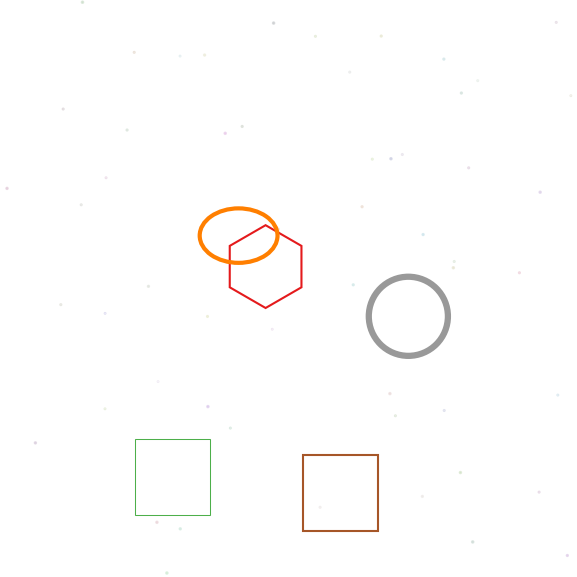[{"shape": "hexagon", "thickness": 1, "radius": 0.36, "center": [0.46, 0.537]}, {"shape": "square", "thickness": 0.5, "radius": 0.33, "center": [0.299, 0.173]}, {"shape": "oval", "thickness": 2, "radius": 0.34, "center": [0.413, 0.591]}, {"shape": "square", "thickness": 1, "radius": 0.33, "center": [0.59, 0.145]}, {"shape": "circle", "thickness": 3, "radius": 0.34, "center": [0.707, 0.451]}]